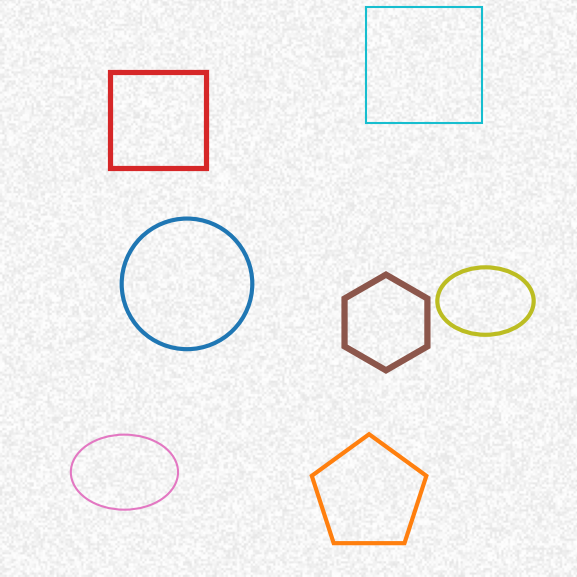[{"shape": "circle", "thickness": 2, "radius": 0.57, "center": [0.324, 0.508]}, {"shape": "pentagon", "thickness": 2, "radius": 0.52, "center": [0.639, 0.143]}, {"shape": "square", "thickness": 2.5, "radius": 0.42, "center": [0.273, 0.792]}, {"shape": "hexagon", "thickness": 3, "radius": 0.41, "center": [0.668, 0.441]}, {"shape": "oval", "thickness": 1, "radius": 0.46, "center": [0.215, 0.182]}, {"shape": "oval", "thickness": 2, "radius": 0.42, "center": [0.841, 0.478]}, {"shape": "square", "thickness": 1, "radius": 0.5, "center": [0.735, 0.887]}]